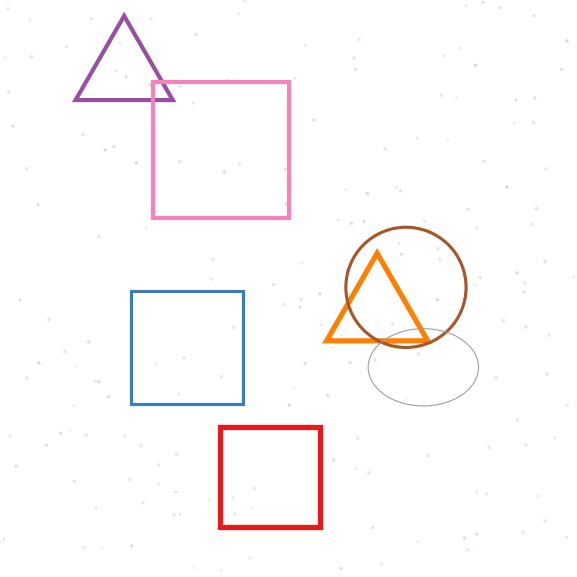[{"shape": "square", "thickness": 2.5, "radius": 0.43, "center": [0.467, 0.173]}, {"shape": "square", "thickness": 1.5, "radius": 0.49, "center": [0.324, 0.397]}, {"shape": "triangle", "thickness": 2, "radius": 0.49, "center": [0.215, 0.874]}, {"shape": "triangle", "thickness": 2.5, "radius": 0.51, "center": [0.653, 0.459]}, {"shape": "circle", "thickness": 1.5, "radius": 0.52, "center": [0.703, 0.502]}, {"shape": "square", "thickness": 2, "radius": 0.59, "center": [0.382, 0.739]}, {"shape": "oval", "thickness": 0.5, "radius": 0.48, "center": [0.733, 0.363]}]